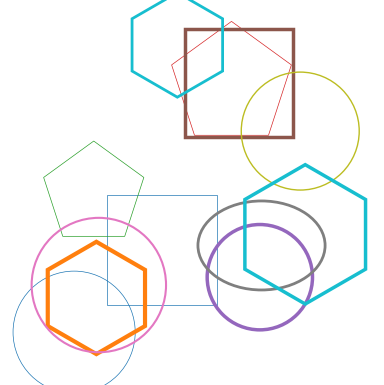[{"shape": "circle", "thickness": 0.5, "radius": 0.79, "center": [0.193, 0.137]}, {"shape": "square", "thickness": 0.5, "radius": 0.71, "center": [0.421, 0.35]}, {"shape": "hexagon", "thickness": 3, "radius": 0.73, "center": [0.25, 0.226]}, {"shape": "pentagon", "thickness": 0.5, "radius": 0.68, "center": [0.243, 0.497]}, {"shape": "pentagon", "thickness": 0.5, "radius": 0.82, "center": [0.601, 0.781]}, {"shape": "circle", "thickness": 2.5, "radius": 0.68, "center": [0.675, 0.28]}, {"shape": "square", "thickness": 2.5, "radius": 0.7, "center": [0.621, 0.785]}, {"shape": "circle", "thickness": 1.5, "radius": 0.87, "center": [0.257, 0.26]}, {"shape": "oval", "thickness": 2, "radius": 0.83, "center": [0.679, 0.362]}, {"shape": "circle", "thickness": 1, "radius": 0.77, "center": [0.78, 0.66]}, {"shape": "hexagon", "thickness": 2, "radius": 0.68, "center": [0.461, 0.883]}, {"shape": "hexagon", "thickness": 2.5, "radius": 0.9, "center": [0.793, 0.391]}]